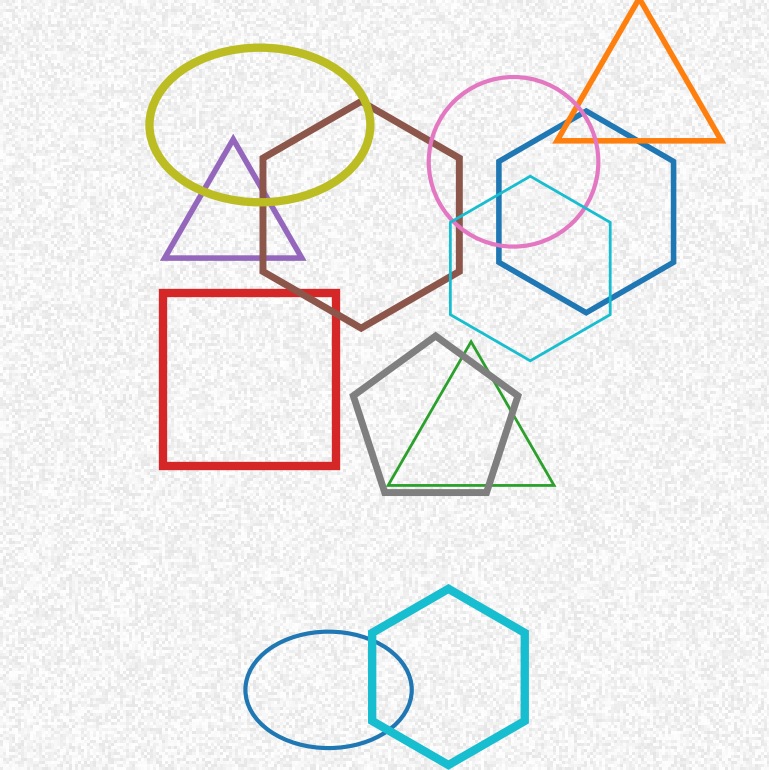[{"shape": "oval", "thickness": 1.5, "radius": 0.54, "center": [0.427, 0.104]}, {"shape": "hexagon", "thickness": 2, "radius": 0.65, "center": [0.761, 0.725]}, {"shape": "triangle", "thickness": 2, "radius": 0.62, "center": [0.83, 0.879]}, {"shape": "triangle", "thickness": 1, "radius": 0.62, "center": [0.612, 0.432]}, {"shape": "square", "thickness": 3, "radius": 0.56, "center": [0.324, 0.507]}, {"shape": "triangle", "thickness": 2, "radius": 0.51, "center": [0.303, 0.716]}, {"shape": "hexagon", "thickness": 2.5, "radius": 0.74, "center": [0.469, 0.721]}, {"shape": "circle", "thickness": 1.5, "radius": 0.55, "center": [0.667, 0.79]}, {"shape": "pentagon", "thickness": 2.5, "radius": 0.56, "center": [0.566, 0.451]}, {"shape": "oval", "thickness": 3, "radius": 0.72, "center": [0.338, 0.838]}, {"shape": "hexagon", "thickness": 1, "radius": 0.6, "center": [0.689, 0.651]}, {"shape": "hexagon", "thickness": 3, "radius": 0.57, "center": [0.582, 0.121]}]